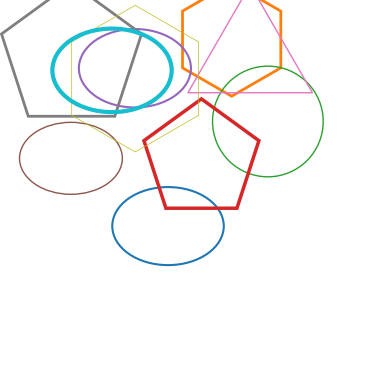[{"shape": "oval", "thickness": 1.5, "radius": 0.72, "center": [0.436, 0.413]}, {"shape": "hexagon", "thickness": 2, "radius": 0.74, "center": [0.602, 0.897]}, {"shape": "circle", "thickness": 1, "radius": 0.72, "center": [0.696, 0.684]}, {"shape": "pentagon", "thickness": 2.5, "radius": 0.78, "center": [0.523, 0.586]}, {"shape": "oval", "thickness": 1.5, "radius": 0.73, "center": [0.35, 0.823]}, {"shape": "oval", "thickness": 1, "radius": 0.67, "center": [0.184, 0.589]}, {"shape": "triangle", "thickness": 1, "radius": 0.93, "center": [0.65, 0.852]}, {"shape": "pentagon", "thickness": 2, "radius": 0.96, "center": [0.186, 0.853]}, {"shape": "hexagon", "thickness": 0.5, "radius": 0.95, "center": [0.351, 0.796]}, {"shape": "oval", "thickness": 3, "radius": 0.77, "center": [0.291, 0.817]}]